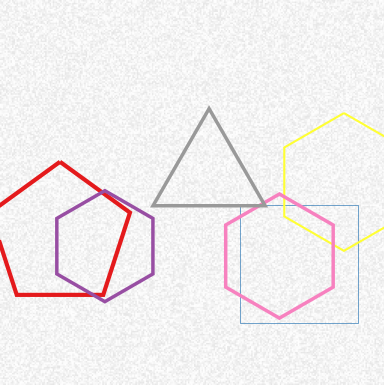[{"shape": "pentagon", "thickness": 3, "radius": 0.96, "center": [0.156, 0.389]}, {"shape": "square", "thickness": 0.5, "radius": 0.77, "center": [0.775, 0.315]}, {"shape": "hexagon", "thickness": 2.5, "radius": 0.72, "center": [0.272, 0.361]}, {"shape": "hexagon", "thickness": 1.5, "radius": 0.89, "center": [0.893, 0.527]}, {"shape": "hexagon", "thickness": 2.5, "radius": 0.81, "center": [0.726, 0.335]}, {"shape": "triangle", "thickness": 2.5, "radius": 0.84, "center": [0.543, 0.55]}]